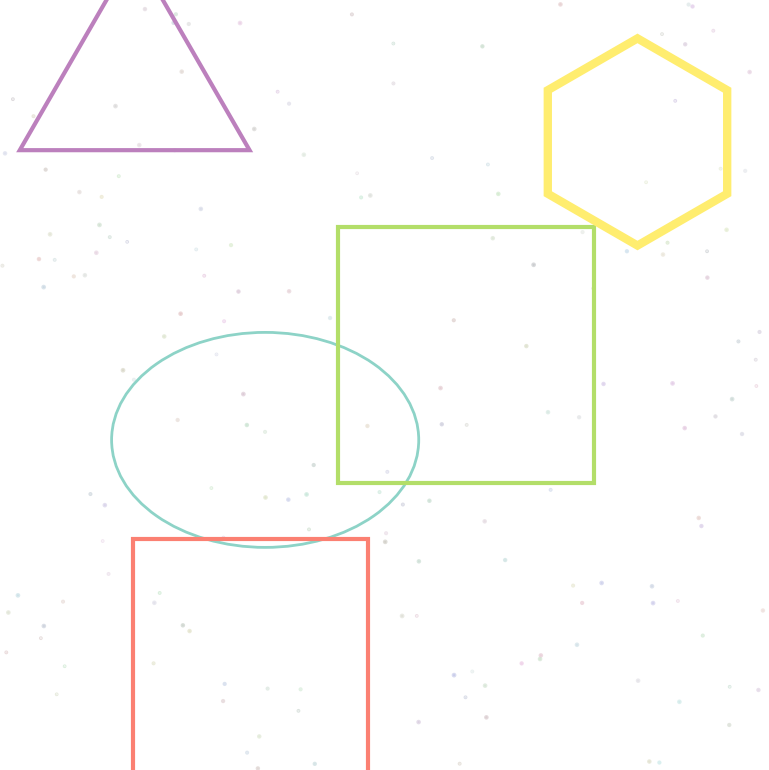[{"shape": "oval", "thickness": 1, "radius": 1.0, "center": [0.344, 0.429]}, {"shape": "square", "thickness": 1.5, "radius": 0.76, "center": [0.325, 0.148]}, {"shape": "square", "thickness": 1.5, "radius": 0.83, "center": [0.605, 0.539]}, {"shape": "triangle", "thickness": 1.5, "radius": 0.86, "center": [0.175, 0.891]}, {"shape": "hexagon", "thickness": 3, "radius": 0.67, "center": [0.828, 0.816]}]